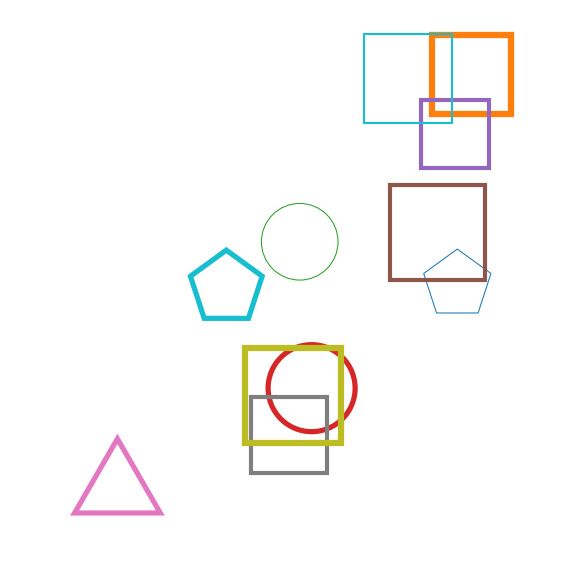[{"shape": "pentagon", "thickness": 0.5, "radius": 0.31, "center": [0.792, 0.507]}, {"shape": "square", "thickness": 3, "radius": 0.34, "center": [0.817, 0.87]}, {"shape": "circle", "thickness": 0.5, "radius": 0.33, "center": [0.519, 0.581]}, {"shape": "circle", "thickness": 2.5, "radius": 0.38, "center": [0.54, 0.327]}, {"shape": "square", "thickness": 2, "radius": 0.3, "center": [0.788, 0.767]}, {"shape": "square", "thickness": 2, "radius": 0.41, "center": [0.758, 0.596]}, {"shape": "triangle", "thickness": 2.5, "radius": 0.43, "center": [0.203, 0.154]}, {"shape": "square", "thickness": 2, "radius": 0.33, "center": [0.5, 0.246]}, {"shape": "square", "thickness": 3, "radius": 0.41, "center": [0.507, 0.315]}, {"shape": "square", "thickness": 1, "radius": 0.38, "center": [0.706, 0.863]}, {"shape": "pentagon", "thickness": 2.5, "radius": 0.33, "center": [0.392, 0.501]}]